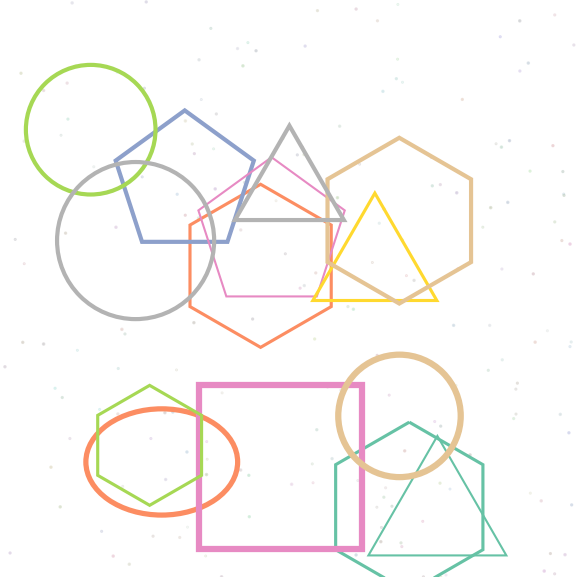[{"shape": "triangle", "thickness": 1, "radius": 0.69, "center": [0.757, 0.106]}, {"shape": "hexagon", "thickness": 1.5, "radius": 0.74, "center": [0.709, 0.121]}, {"shape": "oval", "thickness": 2.5, "radius": 0.66, "center": [0.28, 0.199]}, {"shape": "hexagon", "thickness": 1.5, "radius": 0.71, "center": [0.451, 0.539]}, {"shape": "pentagon", "thickness": 2, "radius": 0.63, "center": [0.32, 0.682]}, {"shape": "square", "thickness": 3, "radius": 0.71, "center": [0.486, 0.19]}, {"shape": "pentagon", "thickness": 1, "radius": 0.67, "center": [0.47, 0.594]}, {"shape": "hexagon", "thickness": 1.5, "radius": 0.52, "center": [0.259, 0.228]}, {"shape": "circle", "thickness": 2, "radius": 0.56, "center": [0.157, 0.775]}, {"shape": "triangle", "thickness": 1.5, "radius": 0.62, "center": [0.649, 0.541]}, {"shape": "hexagon", "thickness": 2, "radius": 0.72, "center": [0.691, 0.617]}, {"shape": "circle", "thickness": 3, "radius": 0.53, "center": [0.692, 0.279]}, {"shape": "triangle", "thickness": 2, "radius": 0.54, "center": [0.501, 0.673]}, {"shape": "circle", "thickness": 2, "radius": 0.68, "center": [0.235, 0.583]}]